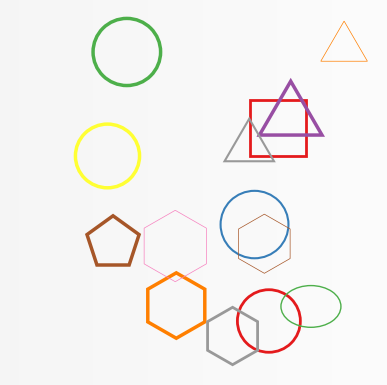[{"shape": "circle", "thickness": 2, "radius": 0.41, "center": [0.694, 0.166]}, {"shape": "square", "thickness": 2, "radius": 0.36, "center": [0.718, 0.669]}, {"shape": "circle", "thickness": 1.5, "radius": 0.44, "center": [0.657, 0.417]}, {"shape": "circle", "thickness": 2.5, "radius": 0.44, "center": [0.327, 0.865]}, {"shape": "oval", "thickness": 1, "radius": 0.39, "center": [0.802, 0.204]}, {"shape": "triangle", "thickness": 2.5, "radius": 0.47, "center": [0.75, 0.696]}, {"shape": "hexagon", "thickness": 2.5, "radius": 0.42, "center": [0.455, 0.206]}, {"shape": "triangle", "thickness": 0.5, "radius": 0.35, "center": [0.888, 0.876]}, {"shape": "circle", "thickness": 2.5, "radius": 0.41, "center": [0.277, 0.595]}, {"shape": "pentagon", "thickness": 2.5, "radius": 0.35, "center": [0.292, 0.369]}, {"shape": "hexagon", "thickness": 0.5, "radius": 0.38, "center": [0.682, 0.367]}, {"shape": "hexagon", "thickness": 0.5, "radius": 0.46, "center": [0.452, 0.361]}, {"shape": "triangle", "thickness": 1.5, "radius": 0.37, "center": [0.643, 0.618]}, {"shape": "hexagon", "thickness": 2, "radius": 0.37, "center": [0.6, 0.127]}]